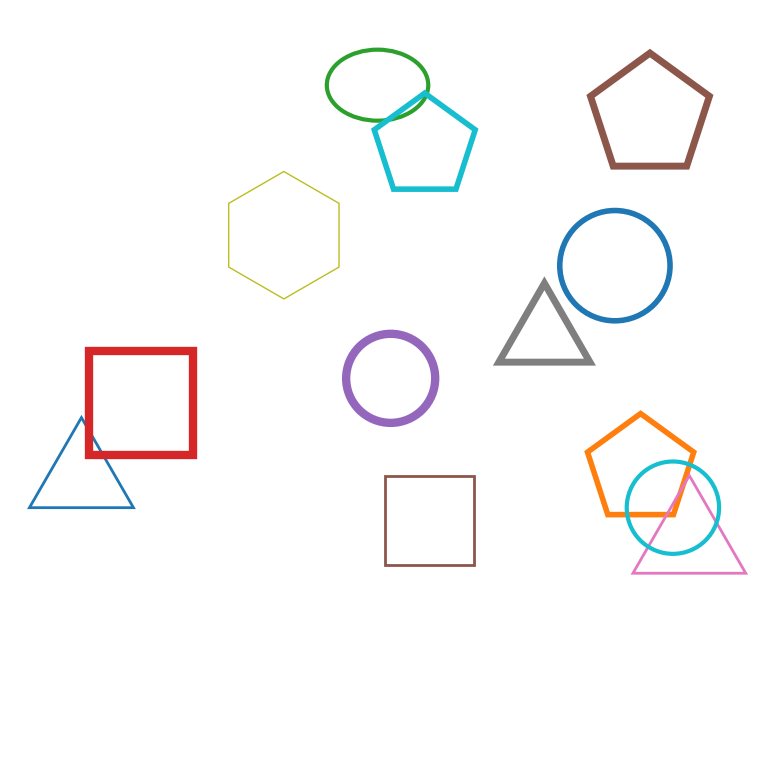[{"shape": "circle", "thickness": 2, "radius": 0.36, "center": [0.799, 0.655]}, {"shape": "triangle", "thickness": 1, "radius": 0.39, "center": [0.106, 0.38]}, {"shape": "pentagon", "thickness": 2, "radius": 0.36, "center": [0.832, 0.39]}, {"shape": "oval", "thickness": 1.5, "radius": 0.33, "center": [0.49, 0.889]}, {"shape": "square", "thickness": 3, "radius": 0.34, "center": [0.183, 0.477]}, {"shape": "circle", "thickness": 3, "radius": 0.29, "center": [0.507, 0.509]}, {"shape": "square", "thickness": 1, "radius": 0.29, "center": [0.558, 0.324]}, {"shape": "pentagon", "thickness": 2.5, "radius": 0.41, "center": [0.844, 0.85]}, {"shape": "triangle", "thickness": 1, "radius": 0.42, "center": [0.895, 0.298]}, {"shape": "triangle", "thickness": 2.5, "radius": 0.34, "center": [0.707, 0.564]}, {"shape": "hexagon", "thickness": 0.5, "radius": 0.41, "center": [0.369, 0.695]}, {"shape": "pentagon", "thickness": 2, "radius": 0.34, "center": [0.552, 0.81]}, {"shape": "circle", "thickness": 1.5, "radius": 0.3, "center": [0.874, 0.341]}]